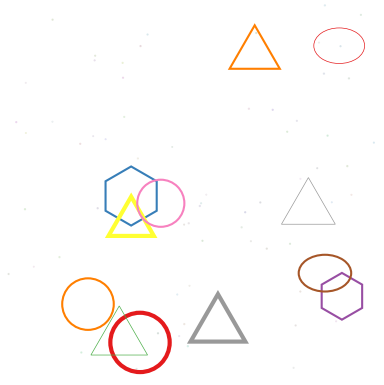[{"shape": "circle", "thickness": 3, "radius": 0.39, "center": [0.364, 0.111]}, {"shape": "oval", "thickness": 0.5, "radius": 0.33, "center": [0.881, 0.881]}, {"shape": "hexagon", "thickness": 1.5, "radius": 0.38, "center": [0.341, 0.491]}, {"shape": "triangle", "thickness": 0.5, "radius": 0.42, "center": [0.31, 0.12]}, {"shape": "hexagon", "thickness": 1.5, "radius": 0.3, "center": [0.888, 0.23]}, {"shape": "triangle", "thickness": 1.5, "radius": 0.38, "center": [0.662, 0.859]}, {"shape": "circle", "thickness": 1.5, "radius": 0.33, "center": [0.229, 0.21]}, {"shape": "triangle", "thickness": 3, "radius": 0.34, "center": [0.341, 0.421]}, {"shape": "oval", "thickness": 1.5, "radius": 0.34, "center": [0.844, 0.291]}, {"shape": "circle", "thickness": 1.5, "radius": 0.31, "center": [0.418, 0.472]}, {"shape": "triangle", "thickness": 3, "radius": 0.41, "center": [0.566, 0.154]}, {"shape": "triangle", "thickness": 0.5, "radius": 0.4, "center": [0.801, 0.458]}]